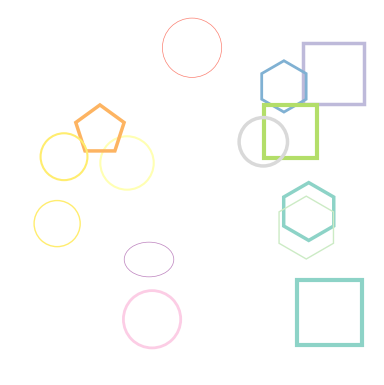[{"shape": "hexagon", "thickness": 2.5, "radius": 0.38, "center": [0.802, 0.451]}, {"shape": "square", "thickness": 3, "radius": 0.42, "center": [0.857, 0.188]}, {"shape": "circle", "thickness": 1.5, "radius": 0.35, "center": [0.33, 0.577]}, {"shape": "square", "thickness": 2.5, "radius": 0.4, "center": [0.865, 0.81]}, {"shape": "circle", "thickness": 0.5, "radius": 0.39, "center": [0.499, 0.876]}, {"shape": "hexagon", "thickness": 2, "radius": 0.33, "center": [0.737, 0.776]}, {"shape": "pentagon", "thickness": 2.5, "radius": 0.33, "center": [0.26, 0.661]}, {"shape": "square", "thickness": 3, "radius": 0.35, "center": [0.755, 0.658]}, {"shape": "circle", "thickness": 2, "radius": 0.37, "center": [0.395, 0.171]}, {"shape": "circle", "thickness": 2.5, "radius": 0.31, "center": [0.684, 0.632]}, {"shape": "oval", "thickness": 0.5, "radius": 0.32, "center": [0.387, 0.326]}, {"shape": "hexagon", "thickness": 1, "radius": 0.41, "center": [0.795, 0.409]}, {"shape": "circle", "thickness": 1.5, "radius": 0.3, "center": [0.166, 0.593]}, {"shape": "circle", "thickness": 1, "radius": 0.3, "center": [0.148, 0.419]}]